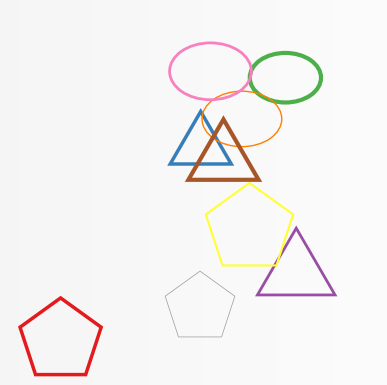[{"shape": "pentagon", "thickness": 2.5, "radius": 0.55, "center": [0.156, 0.116]}, {"shape": "triangle", "thickness": 2.5, "radius": 0.45, "center": [0.518, 0.619]}, {"shape": "oval", "thickness": 3, "radius": 0.46, "center": [0.737, 0.798]}, {"shape": "triangle", "thickness": 2, "radius": 0.58, "center": [0.764, 0.292]}, {"shape": "oval", "thickness": 1, "radius": 0.51, "center": [0.624, 0.691]}, {"shape": "pentagon", "thickness": 1.5, "radius": 0.59, "center": [0.644, 0.406]}, {"shape": "triangle", "thickness": 3, "radius": 0.52, "center": [0.577, 0.585]}, {"shape": "oval", "thickness": 2, "radius": 0.53, "center": [0.543, 0.815]}, {"shape": "pentagon", "thickness": 0.5, "radius": 0.47, "center": [0.516, 0.201]}]